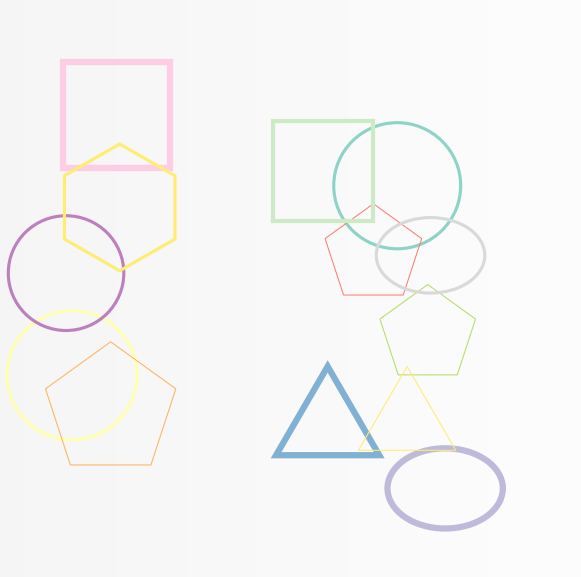[{"shape": "circle", "thickness": 1.5, "radius": 0.55, "center": [0.683, 0.678]}, {"shape": "circle", "thickness": 1.5, "radius": 0.56, "center": [0.124, 0.349]}, {"shape": "oval", "thickness": 3, "radius": 0.5, "center": [0.766, 0.153]}, {"shape": "pentagon", "thickness": 0.5, "radius": 0.44, "center": [0.642, 0.559]}, {"shape": "triangle", "thickness": 3, "radius": 0.51, "center": [0.564, 0.262]}, {"shape": "pentagon", "thickness": 0.5, "radius": 0.59, "center": [0.19, 0.289]}, {"shape": "pentagon", "thickness": 0.5, "radius": 0.43, "center": [0.736, 0.42]}, {"shape": "square", "thickness": 3, "radius": 0.46, "center": [0.2, 0.8]}, {"shape": "oval", "thickness": 1.5, "radius": 0.47, "center": [0.741, 0.557]}, {"shape": "circle", "thickness": 1.5, "radius": 0.5, "center": [0.114, 0.526]}, {"shape": "square", "thickness": 2, "radius": 0.43, "center": [0.555, 0.703]}, {"shape": "hexagon", "thickness": 1.5, "radius": 0.55, "center": [0.206, 0.64]}, {"shape": "triangle", "thickness": 0.5, "radius": 0.48, "center": [0.7, 0.268]}]